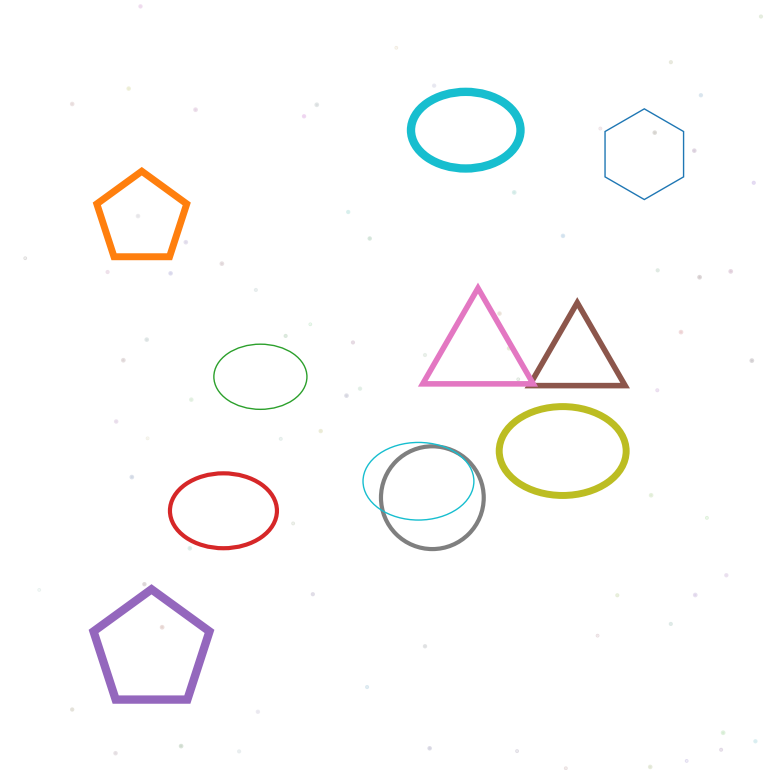[{"shape": "hexagon", "thickness": 0.5, "radius": 0.29, "center": [0.837, 0.8]}, {"shape": "pentagon", "thickness": 2.5, "radius": 0.31, "center": [0.184, 0.716]}, {"shape": "oval", "thickness": 0.5, "radius": 0.3, "center": [0.338, 0.511]}, {"shape": "oval", "thickness": 1.5, "radius": 0.35, "center": [0.29, 0.337]}, {"shape": "pentagon", "thickness": 3, "radius": 0.4, "center": [0.197, 0.156]}, {"shape": "triangle", "thickness": 2, "radius": 0.36, "center": [0.75, 0.535]}, {"shape": "triangle", "thickness": 2, "radius": 0.41, "center": [0.621, 0.543]}, {"shape": "circle", "thickness": 1.5, "radius": 0.33, "center": [0.561, 0.354]}, {"shape": "oval", "thickness": 2.5, "radius": 0.41, "center": [0.731, 0.414]}, {"shape": "oval", "thickness": 0.5, "radius": 0.36, "center": [0.543, 0.375]}, {"shape": "oval", "thickness": 3, "radius": 0.36, "center": [0.605, 0.831]}]